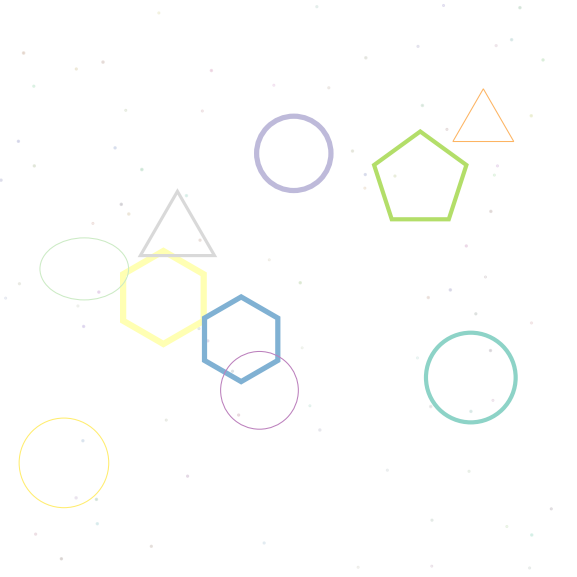[{"shape": "circle", "thickness": 2, "radius": 0.39, "center": [0.815, 0.345]}, {"shape": "hexagon", "thickness": 3, "radius": 0.4, "center": [0.283, 0.484]}, {"shape": "circle", "thickness": 2.5, "radius": 0.32, "center": [0.509, 0.734]}, {"shape": "hexagon", "thickness": 2.5, "radius": 0.37, "center": [0.418, 0.412]}, {"shape": "triangle", "thickness": 0.5, "radius": 0.3, "center": [0.837, 0.785]}, {"shape": "pentagon", "thickness": 2, "radius": 0.42, "center": [0.728, 0.687]}, {"shape": "triangle", "thickness": 1.5, "radius": 0.37, "center": [0.307, 0.594]}, {"shape": "circle", "thickness": 0.5, "radius": 0.34, "center": [0.449, 0.323]}, {"shape": "oval", "thickness": 0.5, "radius": 0.38, "center": [0.146, 0.534]}, {"shape": "circle", "thickness": 0.5, "radius": 0.39, "center": [0.111, 0.198]}]